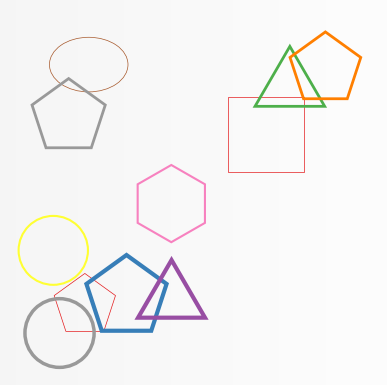[{"shape": "square", "thickness": 0.5, "radius": 0.49, "center": [0.686, 0.651]}, {"shape": "pentagon", "thickness": 0.5, "radius": 0.42, "center": [0.219, 0.207]}, {"shape": "pentagon", "thickness": 3, "radius": 0.54, "center": [0.326, 0.229]}, {"shape": "triangle", "thickness": 2, "radius": 0.52, "center": [0.748, 0.776]}, {"shape": "triangle", "thickness": 3, "radius": 0.5, "center": [0.443, 0.225]}, {"shape": "pentagon", "thickness": 2, "radius": 0.48, "center": [0.84, 0.821]}, {"shape": "circle", "thickness": 1.5, "radius": 0.45, "center": [0.137, 0.35]}, {"shape": "oval", "thickness": 0.5, "radius": 0.51, "center": [0.229, 0.832]}, {"shape": "hexagon", "thickness": 1.5, "radius": 0.5, "center": [0.442, 0.471]}, {"shape": "pentagon", "thickness": 2, "radius": 0.5, "center": [0.177, 0.697]}, {"shape": "circle", "thickness": 2.5, "radius": 0.45, "center": [0.154, 0.135]}]